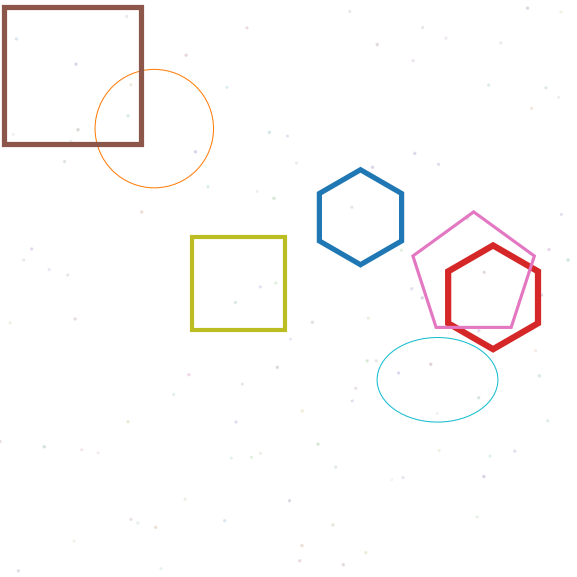[{"shape": "hexagon", "thickness": 2.5, "radius": 0.41, "center": [0.624, 0.623]}, {"shape": "circle", "thickness": 0.5, "radius": 0.51, "center": [0.267, 0.776]}, {"shape": "hexagon", "thickness": 3, "radius": 0.45, "center": [0.854, 0.484]}, {"shape": "square", "thickness": 2.5, "radius": 0.59, "center": [0.125, 0.869]}, {"shape": "pentagon", "thickness": 1.5, "radius": 0.55, "center": [0.82, 0.522]}, {"shape": "square", "thickness": 2, "radius": 0.4, "center": [0.413, 0.509]}, {"shape": "oval", "thickness": 0.5, "radius": 0.52, "center": [0.758, 0.341]}]